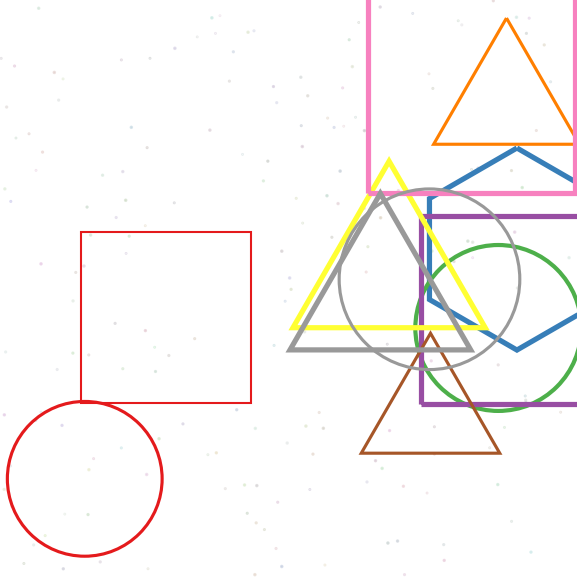[{"shape": "square", "thickness": 1, "radius": 0.74, "center": [0.287, 0.45]}, {"shape": "circle", "thickness": 1.5, "radius": 0.67, "center": [0.147, 0.17]}, {"shape": "hexagon", "thickness": 2.5, "radius": 0.87, "center": [0.895, 0.568]}, {"shape": "circle", "thickness": 2, "radius": 0.72, "center": [0.863, 0.431]}, {"shape": "square", "thickness": 2.5, "radius": 0.81, "center": [0.892, 0.462]}, {"shape": "triangle", "thickness": 1.5, "radius": 0.73, "center": [0.877, 0.822]}, {"shape": "triangle", "thickness": 2.5, "radius": 0.96, "center": [0.674, 0.528]}, {"shape": "triangle", "thickness": 1.5, "radius": 0.69, "center": [0.745, 0.284]}, {"shape": "square", "thickness": 2.5, "radius": 0.9, "center": [0.817, 0.844]}, {"shape": "circle", "thickness": 1.5, "radius": 0.78, "center": [0.744, 0.516]}, {"shape": "triangle", "thickness": 2.5, "radius": 0.9, "center": [0.659, 0.484]}]